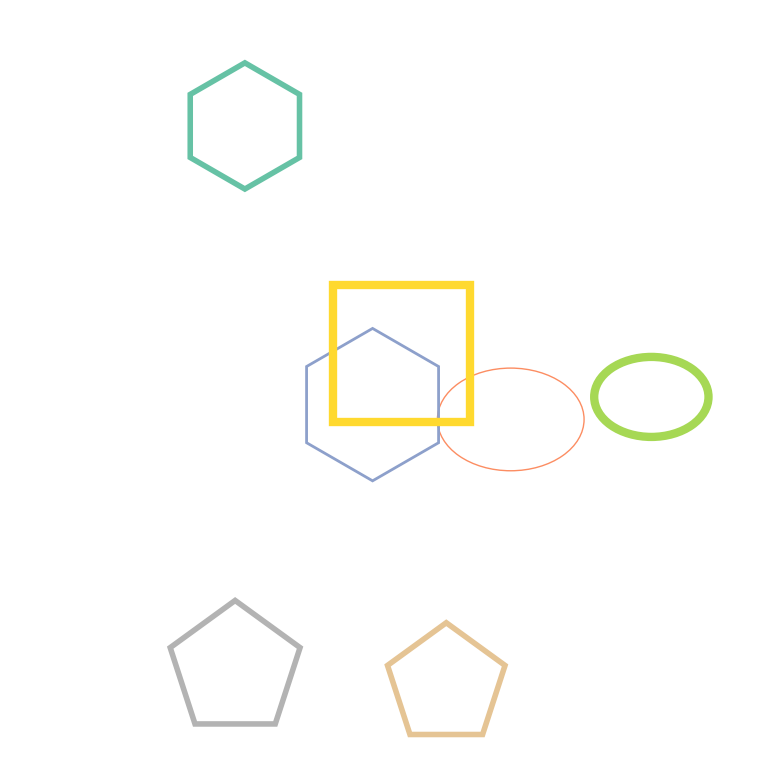[{"shape": "hexagon", "thickness": 2, "radius": 0.41, "center": [0.318, 0.836]}, {"shape": "oval", "thickness": 0.5, "radius": 0.48, "center": [0.663, 0.455]}, {"shape": "hexagon", "thickness": 1, "radius": 0.49, "center": [0.484, 0.475]}, {"shape": "oval", "thickness": 3, "radius": 0.37, "center": [0.846, 0.485]}, {"shape": "square", "thickness": 3, "radius": 0.45, "center": [0.521, 0.541]}, {"shape": "pentagon", "thickness": 2, "radius": 0.4, "center": [0.58, 0.111]}, {"shape": "pentagon", "thickness": 2, "radius": 0.44, "center": [0.305, 0.132]}]